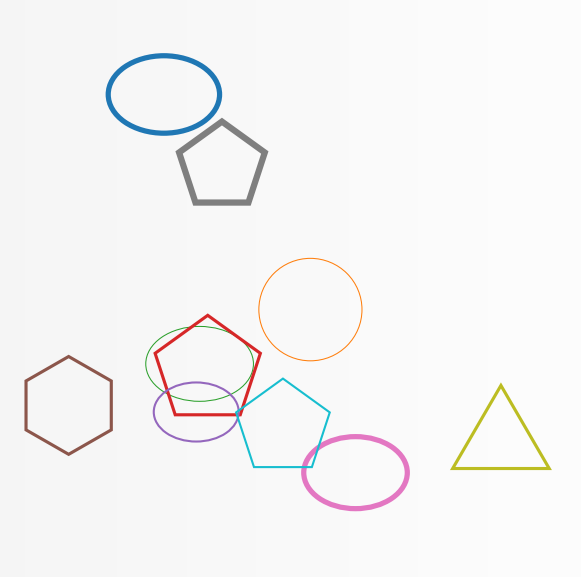[{"shape": "oval", "thickness": 2.5, "radius": 0.48, "center": [0.282, 0.836]}, {"shape": "circle", "thickness": 0.5, "radius": 0.44, "center": [0.534, 0.463]}, {"shape": "oval", "thickness": 0.5, "radius": 0.46, "center": [0.343, 0.369]}, {"shape": "pentagon", "thickness": 1.5, "radius": 0.48, "center": [0.357, 0.358]}, {"shape": "oval", "thickness": 1, "radius": 0.37, "center": [0.338, 0.286]}, {"shape": "hexagon", "thickness": 1.5, "radius": 0.42, "center": [0.118, 0.297]}, {"shape": "oval", "thickness": 2.5, "radius": 0.45, "center": [0.612, 0.181]}, {"shape": "pentagon", "thickness": 3, "radius": 0.39, "center": [0.382, 0.711]}, {"shape": "triangle", "thickness": 1.5, "radius": 0.48, "center": [0.862, 0.236]}, {"shape": "pentagon", "thickness": 1, "radius": 0.42, "center": [0.487, 0.259]}]